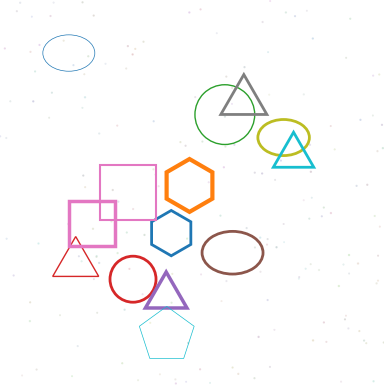[{"shape": "oval", "thickness": 0.5, "radius": 0.34, "center": [0.179, 0.862]}, {"shape": "hexagon", "thickness": 2, "radius": 0.29, "center": [0.445, 0.394]}, {"shape": "hexagon", "thickness": 3, "radius": 0.34, "center": [0.492, 0.518]}, {"shape": "circle", "thickness": 1, "radius": 0.39, "center": [0.584, 0.702]}, {"shape": "circle", "thickness": 2, "radius": 0.3, "center": [0.345, 0.275]}, {"shape": "triangle", "thickness": 1, "radius": 0.35, "center": [0.197, 0.317]}, {"shape": "triangle", "thickness": 2.5, "radius": 0.31, "center": [0.432, 0.231]}, {"shape": "oval", "thickness": 2, "radius": 0.4, "center": [0.604, 0.344]}, {"shape": "square", "thickness": 2.5, "radius": 0.3, "center": [0.239, 0.42]}, {"shape": "square", "thickness": 1.5, "radius": 0.36, "center": [0.332, 0.5]}, {"shape": "triangle", "thickness": 2, "radius": 0.35, "center": [0.633, 0.737]}, {"shape": "oval", "thickness": 2, "radius": 0.33, "center": [0.737, 0.643]}, {"shape": "triangle", "thickness": 2, "radius": 0.3, "center": [0.762, 0.596]}, {"shape": "pentagon", "thickness": 0.5, "radius": 0.37, "center": [0.433, 0.129]}]